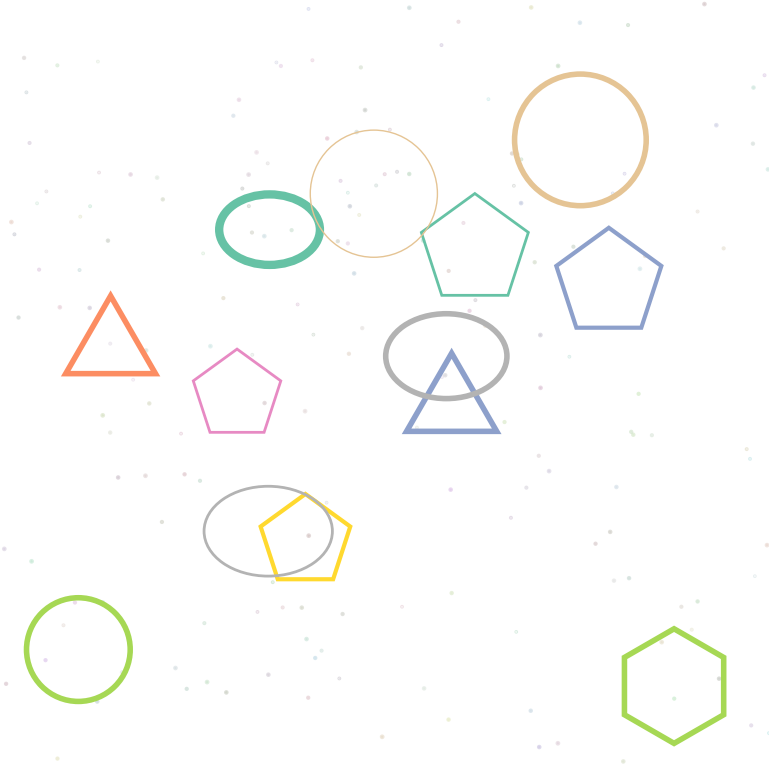[{"shape": "oval", "thickness": 3, "radius": 0.33, "center": [0.35, 0.702]}, {"shape": "pentagon", "thickness": 1, "radius": 0.37, "center": [0.617, 0.676]}, {"shape": "triangle", "thickness": 2, "radius": 0.34, "center": [0.144, 0.548]}, {"shape": "pentagon", "thickness": 1.5, "radius": 0.36, "center": [0.791, 0.632]}, {"shape": "triangle", "thickness": 2, "radius": 0.34, "center": [0.587, 0.474]}, {"shape": "pentagon", "thickness": 1, "radius": 0.3, "center": [0.308, 0.487]}, {"shape": "hexagon", "thickness": 2, "radius": 0.37, "center": [0.875, 0.109]}, {"shape": "circle", "thickness": 2, "radius": 0.34, "center": [0.102, 0.156]}, {"shape": "pentagon", "thickness": 1.5, "radius": 0.31, "center": [0.397, 0.297]}, {"shape": "circle", "thickness": 0.5, "radius": 0.41, "center": [0.486, 0.748]}, {"shape": "circle", "thickness": 2, "radius": 0.43, "center": [0.754, 0.818]}, {"shape": "oval", "thickness": 1, "radius": 0.42, "center": [0.348, 0.31]}, {"shape": "oval", "thickness": 2, "radius": 0.39, "center": [0.58, 0.537]}]